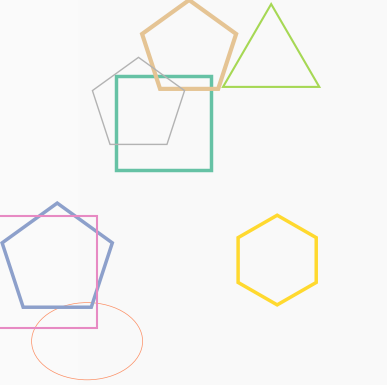[{"shape": "square", "thickness": 2.5, "radius": 0.61, "center": [0.422, 0.68]}, {"shape": "oval", "thickness": 0.5, "radius": 0.72, "center": [0.225, 0.114]}, {"shape": "pentagon", "thickness": 2.5, "radius": 0.75, "center": [0.148, 0.323]}, {"shape": "square", "thickness": 1.5, "radius": 0.72, "center": [0.104, 0.293]}, {"shape": "triangle", "thickness": 1.5, "radius": 0.72, "center": [0.7, 0.846]}, {"shape": "hexagon", "thickness": 2.5, "radius": 0.58, "center": [0.715, 0.325]}, {"shape": "pentagon", "thickness": 3, "radius": 0.64, "center": [0.488, 0.872]}, {"shape": "pentagon", "thickness": 1, "radius": 0.62, "center": [0.357, 0.726]}]